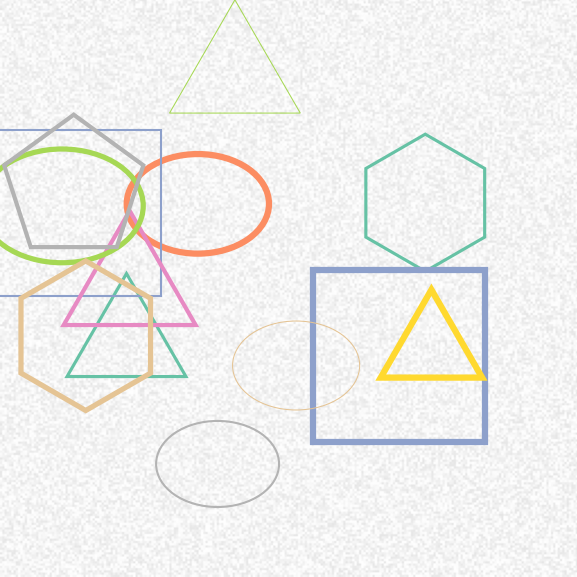[{"shape": "hexagon", "thickness": 1.5, "radius": 0.59, "center": [0.736, 0.648]}, {"shape": "triangle", "thickness": 1.5, "radius": 0.59, "center": [0.219, 0.407]}, {"shape": "oval", "thickness": 3, "radius": 0.62, "center": [0.343, 0.646]}, {"shape": "square", "thickness": 1, "radius": 0.72, "center": [0.136, 0.631]}, {"shape": "square", "thickness": 3, "radius": 0.74, "center": [0.691, 0.383]}, {"shape": "triangle", "thickness": 2, "radius": 0.66, "center": [0.225, 0.502]}, {"shape": "triangle", "thickness": 0.5, "radius": 0.65, "center": [0.407, 0.869]}, {"shape": "oval", "thickness": 2.5, "radius": 0.7, "center": [0.107, 0.643]}, {"shape": "triangle", "thickness": 3, "radius": 0.51, "center": [0.747, 0.396]}, {"shape": "oval", "thickness": 0.5, "radius": 0.55, "center": [0.513, 0.366]}, {"shape": "hexagon", "thickness": 2.5, "radius": 0.65, "center": [0.148, 0.418]}, {"shape": "pentagon", "thickness": 2, "radius": 0.63, "center": [0.128, 0.674]}, {"shape": "oval", "thickness": 1, "radius": 0.53, "center": [0.377, 0.196]}]